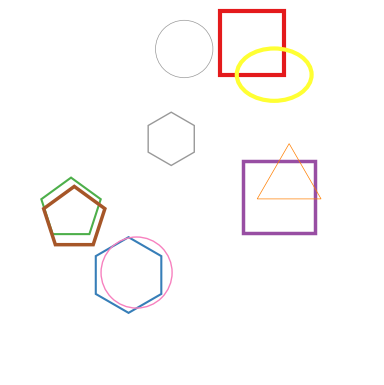[{"shape": "square", "thickness": 3, "radius": 0.42, "center": [0.655, 0.889]}, {"shape": "hexagon", "thickness": 1.5, "radius": 0.49, "center": [0.334, 0.286]}, {"shape": "pentagon", "thickness": 1.5, "radius": 0.41, "center": [0.185, 0.458]}, {"shape": "square", "thickness": 2.5, "radius": 0.47, "center": [0.726, 0.489]}, {"shape": "triangle", "thickness": 0.5, "radius": 0.48, "center": [0.751, 0.531]}, {"shape": "oval", "thickness": 3, "radius": 0.49, "center": [0.712, 0.806]}, {"shape": "pentagon", "thickness": 2.5, "radius": 0.42, "center": [0.193, 0.432]}, {"shape": "circle", "thickness": 1, "radius": 0.46, "center": [0.355, 0.292]}, {"shape": "hexagon", "thickness": 1, "radius": 0.35, "center": [0.445, 0.639]}, {"shape": "circle", "thickness": 0.5, "radius": 0.37, "center": [0.478, 0.873]}]